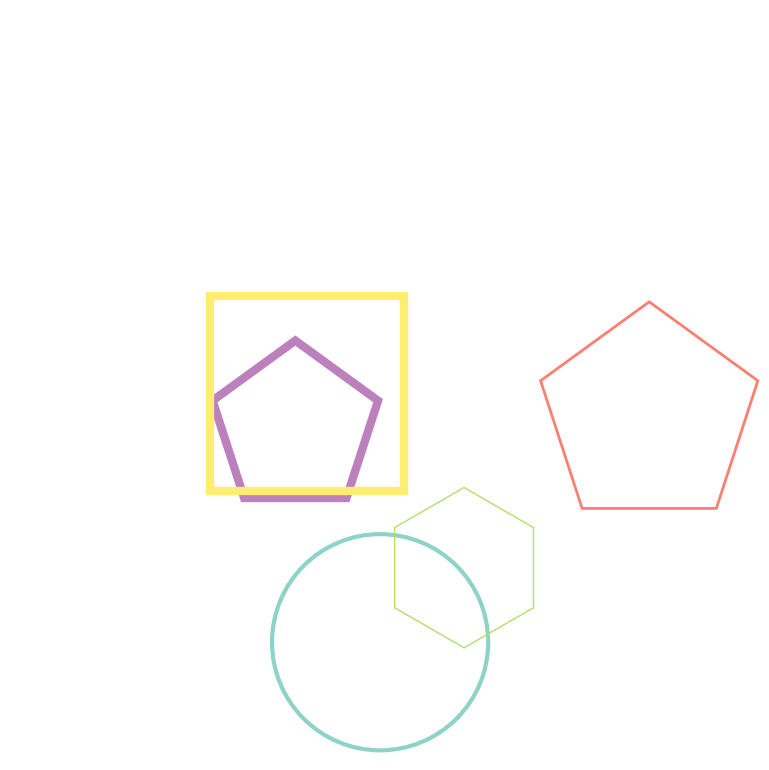[{"shape": "circle", "thickness": 1.5, "radius": 0.7, "center": [0.494, 0.166]}, {"shape": "pentagon", "thickness": 1, "radius": 0.74, "center": [0.843, 0.46]}, {"shape": "hexagon", "thickness": 0.5, "radius": 0.52, "center": [0.603, 0.263]}, {"shape": "pentagon", "thickness": 3, "radius": 0.57, "center": [0.384, 0.445]}, {"shape": "square", "thickness": 3, "radius": 0.63, "center": [0.398, 0.489]}]